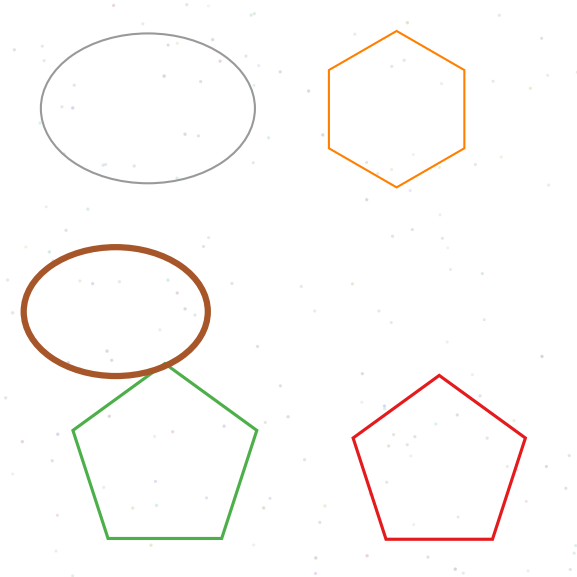[{"shape": "pentagon", "thickness": 1.5, "radius": 0.78, "center": [0.761, 0.192]}, {"shape": "pentagon", "thickness": 1.5, "radius": 0.84, "center": [0.285, 0.202]}, {"shape": "hexagon", "thickness": 1, "radius": 0.68, "center": [0.687, 0.81]}, {"shape": "oval", "thickness": 3, "radius": 0.8, "center": [0.2, 0.46]}, {"shape": "oval", "thickness": 1, "radius": 0.93, "center": [0.256, 0.812]}]